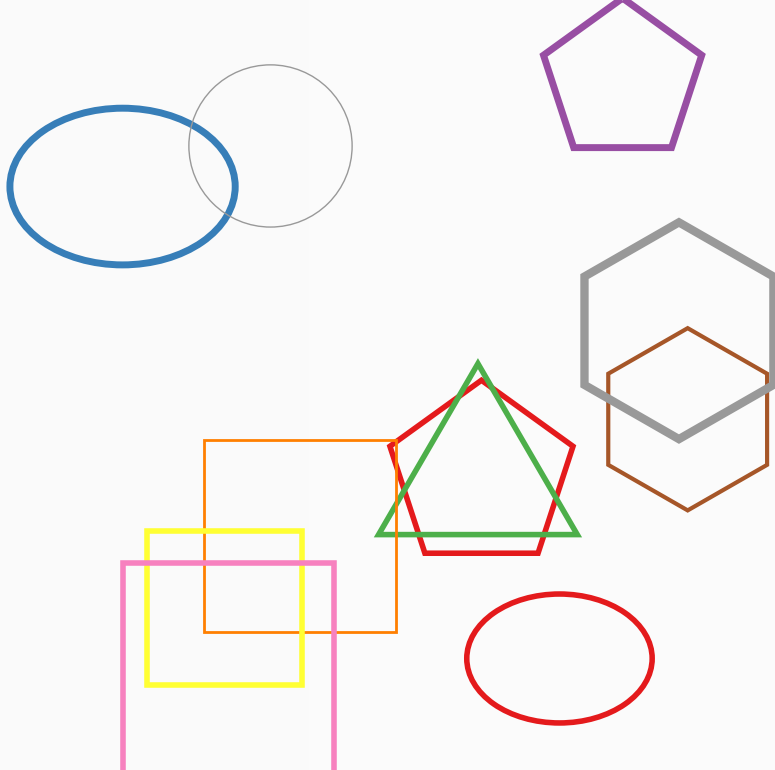[{"shape": "oval", "thickness": 2, "radius": 0.6, "center": [0.722, 0.145]}, {"shape": "pentagon", "thickness": 2, "radius": 0.62, "center": [0.621, 0.382]}, {"shape": "oval", "thickness": 2.5, "radius": 0.73, "center": [0.158, 0.758]}, {"shape": "triangle", "thickness": 2, "radius": 0.74, "center": [0.617, 0.38]}, {"shape": "pentagon", "thickness": 2.5, "radius": 0.54, "center": [0.803, 0.895]}, {"shape": "square", "thickness": 1, "radius": 0.62, "center": [0.387, 0.304]}, {"shape": "square", "thickness": 2, "radius": 0.5, "center": [0.29, 0.211]}, {"shape": "hexagon", "thickness": 1.5, "radius": 0.59, "center": [0.887, 0.455]}, {"shape": "square", "thickness": 2, "radius": 0.68, "center": [0.295, 0.134]}, {"shape": "hexagon", "thickness": 3, "radius": 0.7, "center": [0.876, 0.57]}, {"shape": "circle", "thickness": 0.5, "radius": 0.53, "center": [0.349, 0.81]}]